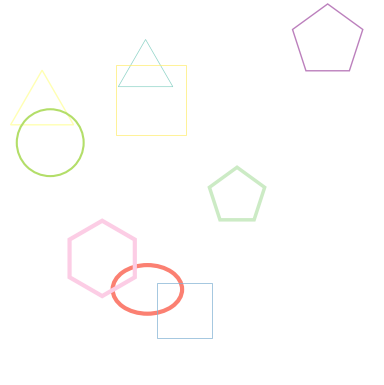[{"shape": "triangle", "thickness": 0.5, "radius": 0.41, "center": [0.378, 0.816]}, {"shape": "triangle", "thickness": 1, "radius": 0.47, "center": [0.109, 0.723]}, {"shape": "oval", "thickness": 3, "radius": 0.45, "center": [0.383, 0.248]}, {"shape": "square", "thickness": 0.5, "radius": 0.36, "center": [0.478, 0.194]}, {"shape": "circle", "thickness": 1.5, "radius": 0.43, "center": [0.13, 0.629]}, {"shape": "hexagon", "thickness": 3, "radius": 0.49, "center": [0.265, 0.329]}, {"shape": "pentagon", "thickness": 1, "radius": 0.48, "center": [0.851, 0.894]}, {"shape": "pentagon", "thickness": 2.5, "radius": 0.38, "center": [0.616, 0.49]}, {"shape": "square", "thickness": 0.5, "radius": 0.45, "center": [0.393, 0.741]}]